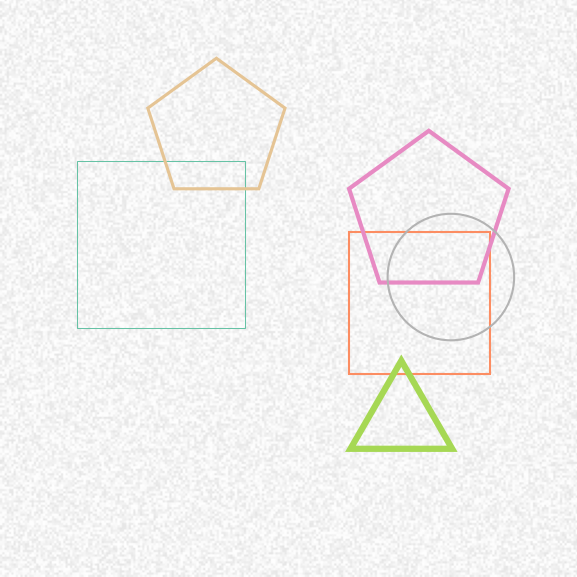[{"shape": "square", "thickness": 0.5, "radius": 0.73, "center": [0.279, 0.576]}, {"shape": "square", "thickness": 1, "radius": 0.61, "center": [0.726, 0.475]}, {"shape": "pentagon", "thickness": 2, "radius": 0.73, "center": [0.743, 0.627]}, {"shape": "triangle", "thickness": 3, "radius": 0.51, "center": [0.695, 0.273]}, {"shape": "pentagon", "thickness": 1.5, "radius": 0.62, "center": [0.375, 0.773]}, {"shape": "circle", "thickness": 1, "radius": 0.55, "center": [0.781, 0.519]}]